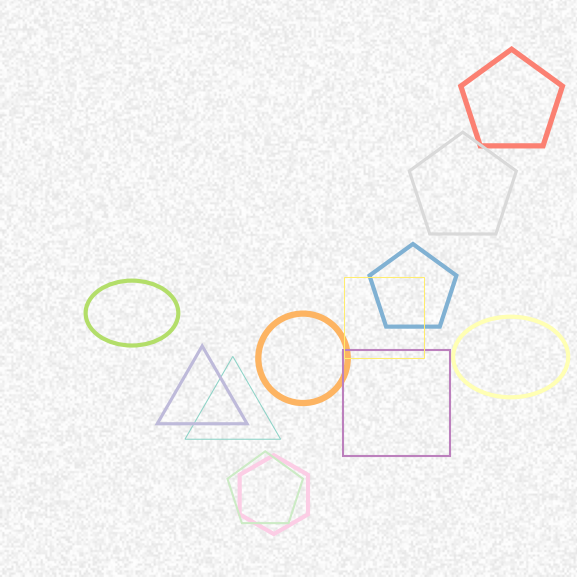[{"shape": "triangle", "thickness": 0.5, "radius": 0.48, "center": [0.403, 0.286]}, {"shape": "oval", "thickness": 2, "radius": 0.5, "center": [0.884, 0.381]}, {"shape": "triangle", "thickness": 1.5, "radius": 0.45, "center": [0.35, 0.31]}, {"shape": "pentagon", "thickness": 2.5, "radius": 0.46, "center": [0.886, 0.821]}, {"shape": "pentagon", "thickness": 2, "radius": 0.4, "center": [0.715, 0.498]}, {"shape": "circle", "thickness": 3, "radius": 0.39, "center": [0.525, 0.379]}, {"shape": "oval", "thickness": 2, "radius": 0.4, "center": [0.229, 0.457]}, {"shape": "hexagon", "thickness": 2, "radius": 0.34, "center": [0.474, 0.143]}, {"shape": "pentagon", "thickness": 1.5, "radius": 0.49, "center": [0.801, 0.673]}, {"shape": "square", "thickness": 1, "radius": 0.46, "center": [0.687, 0.301]}, {"shape": "pentagon", "thickness": 1, "radius": 0.34, "center": [0.459, 0.149]}, {"shape": "square", "thickness": 0.5, "radius": 0.35, "center": [0.665, 0.45]}]